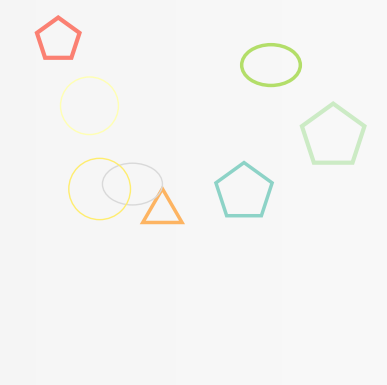[{"shape": "pentagon", "thickness": 2.5, "radius": 0.38, "center": [0.63, 0.501]}, {"shape": "circle", "thickness": 1, "radius": 0.37, "center": [0.231, 0.725]}, {"shape": "pentagon", "thickness": 3, "radius": 0.29, "center": [0.15, 0.897]}, {"shape": "triangle", "thickness": 2.5, "radius": 0.29, "center": [0.419, 0.451]}, {"shape": "oval", "thickness": 2.5, "radius": 0.38, "center": [0.699, 0.831]}, {"shape": "oval", "thickness": 1, "radius": 0.39, "center": [0.342, 0.522]}, {"shape": "pentagon", "thickness": 3, "radius": 0.42, "center": [0.86, 0.646]}, {"shape": "circle", "thickness": 1, "radius": 0.4, "center": [0.257, 0.509]}]